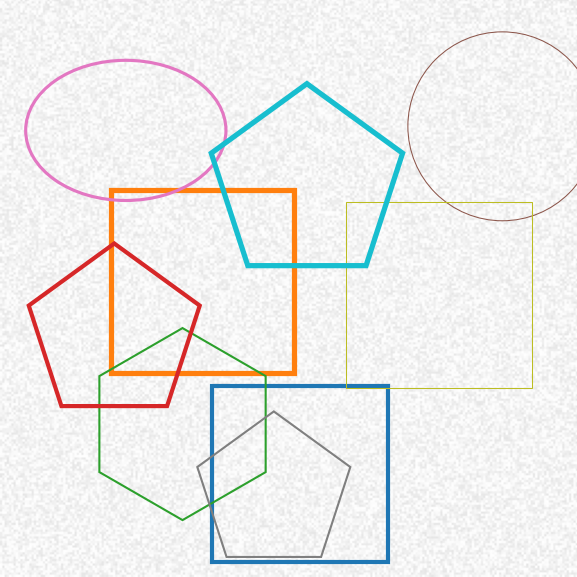[{"shape": "square", "thickness": 2, "radius": 0.76, "center": [0.52, 0.178]}, {"shape": "square", "thickness": 2.5, "radius": 0.79, "center": [0.351, 0.512]}, {"shape": "hexagon", "thickness": 1, "radius": 0.83, "center": [0.316, 0.265]}, {"shape": "pentagon", "thickness": 2, "radius": 0.78, "center": [0.198, 0.422]}, {"shape": "circle", "thickness": 0.5, "radius": 0.82, "center": [0.87, 0.78]}, {"shape": "oval", "thickness": 1.5, "radius": 0.87, "center": [0.218, 0.773]}, {"shape": "pentagon", "thickness": 1, "radius": 0.7, "center": [0.474, 0.147]}, {"shape": "square", "thickness": 0.5, "radius": 0.8, "center": [0.76, 0.488]}, {"shape": "pentagon", "thickness": 2.5, "radius": 0.87, "center": [0.531, 0.68]}]